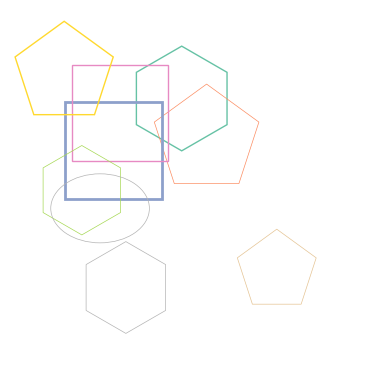[{"shape": "hexagon", "thickness": 1, "radius": 0.68, "center": [0.472, 0.744]}, {"shape": "pentagon", "thickness": 0.5, "radius": 0.71, "center": [0.537, 0.639]}, {"shape": "square", "thickness": 2, "radius": 0.63, "center": [0.296, 0.608]}, {"shape": "square", "thickness": 1, "radius": 0.62, "center": [0.312, 0.706]}, {"shape": "hexagon", "thickness": 0.5, "radius": 0.58, "center": [0.212, 0.506]}, {"shape": "pentagon", "thickness": 1, "radius": 0.67, "center": [0.167, 0.811]}, {"shape": "pentagon", "thickness": 0.5, "radius": 0.54, "center": [0.719, 0.297]}, {"shape": "oval", "thickness": 0.5, "radius": 0.64, "center": [0.26, 0.459]}, {"shape": "hexagon", "thickness": 0.5, "radius": 0.6, "center": [0.327, 0.253]}]